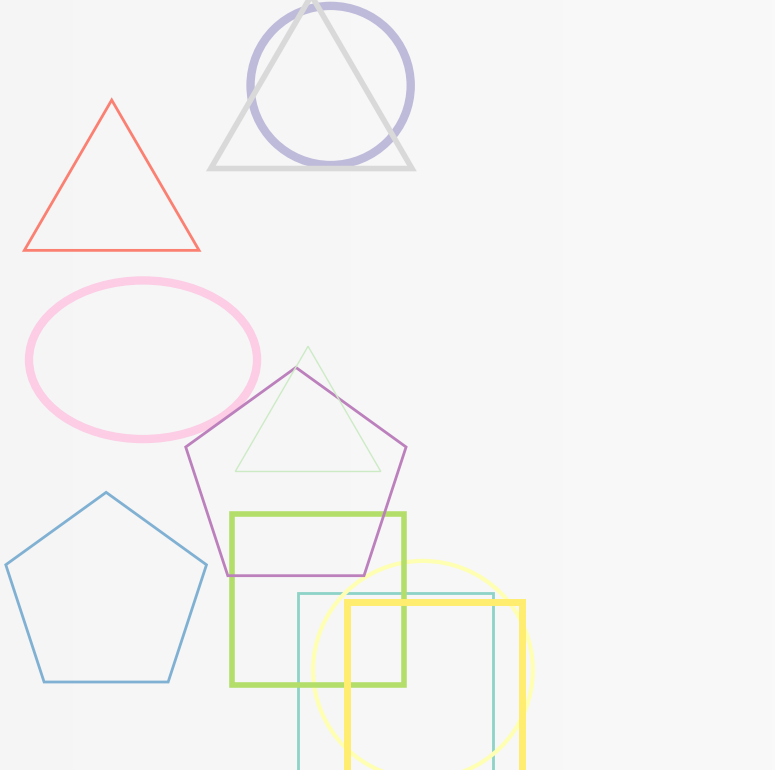[{"shape": "square", "thickness": 1, "radius": 0.63, "center": [0.51, 0.104]}, {"shape": "circle", "thickness": 1.5, "radius": 0.71, "center": [0.546, 0.13]}, {"shape": "circle", "thickness": 3, "radius": 0.52, "center": [0.427, 0.889]}, {"shape": "triangle", "thickness": 1, "radius": 0.65, "center": [0.144, 0.74]}, {"shape": "pentagon", "thickness": 1, "radius": 0.68, "center": [0.137, 0.224]}, {"shape": "square", "thickness": 2, "radius": 0.56, "center": [0.41, 0.221]}, {"shape": "oval", "thickness": 3, "radius": 0.74, "center": [0.185, 0.533]}, {"shape": "triangle", "thickness": 2, "radius": 0.75, "center": [0.402, 0.856]}, {"shape": "pentagon", "thickness": 1, "radius": 0.75, "center": [0.382, 0.373]}, {"shape": "triangle", "thickness": 0.5, "radius": 0.54, "center": [0.397, 0.442]}, {"shape": "square", "thickness": 2.5, "radius": 0.56, "center": [0.56, 0.105]}]